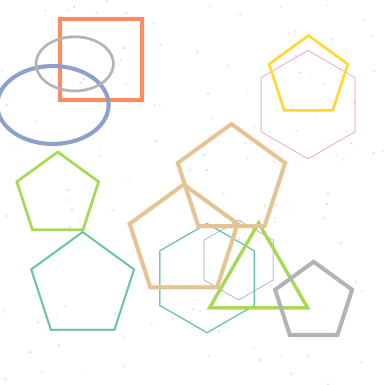[{"shape": "pentagon", "thickness": 1.5, "radius": 0.7, "center": [0.215, 0.257]}, {"shape": "hexagon", "thickness": 1, "radius": 0.71, "center": [0.538, 0.278]}, {"shape": "square", "thickness": 3, "radius": 0.53, "center": [0.262, 0.845]}, {"shape": "oval", "thickness": 3, "radius": 0.72, "center": [0.137, 0.727]}, {"shape": "hexagon", "thickness": 0.5, "radius": 0.52, "center": [0.62, 0.324]}, {"shape": "hexagon", "thickness": 0.5, "radius": 0.7, "center": [0.8, 0.728]}, {"shape": "pentagon", "thickness": 2, "radius": 0.56, "center": [0.15, 0.493]}, {"shape": "triangle", "thickness": 2.5, "radius": 0.73, "center": [0.672, 0.274]}, {"shape": "pentagon", "thickness": 2, "radius": 0.54, "center": [0.801, 0.8]}, {"shape": "pentagon", "thickness": 3, "radius": 0.74, "center": [0.477, 0.373]}, {"shape": "pentagon", "thickness": 3, "radius": 0.73, "center": [0.601, 0.531]}, {"shape": "pentagon", "thickness": 3, "radius": 0.53, "center": [0.815, 0.215]}, {"shape": "oval", "thickness": 2, "radius": 0.5, "center": [0.194, 0.834]}]